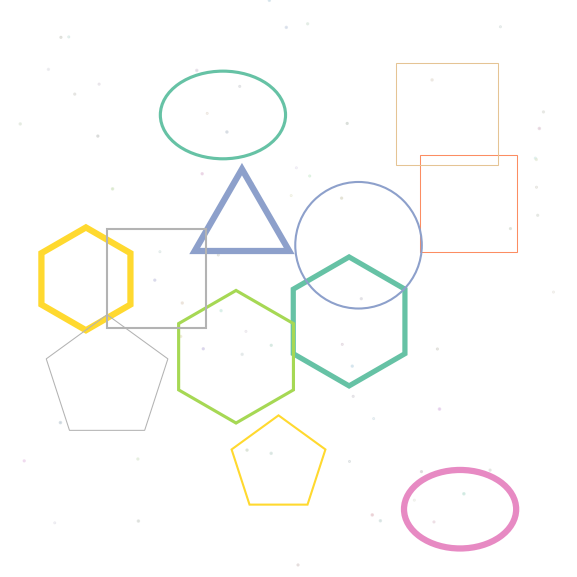[{"shape": "oval", "thickness": 1.5, "radius": 0.54, "center": [0.386, 0.8]}, {"shape": "hexagon", "thickness": 2.5, "radius": 0.56, "center": [0.604, 0.443]}, {"shape": "square", "thickness": 0.5, "radius": 0.42, "center": [0.811, 0.647]}, {"shape": "triangle", "thickness": 3, "radius": 0.47, "center": [0.419, 0.612]}, {"shape": "circle", "thickness": 1, "radius": 0.55, "center": [0.621, 0.574]}, {"shape": "oval", "thickness": 3, "radius": 0.49, "center": [0.797, 0.117]}, {"shape": "hexagon", "thickness": 1.5, "radius": 0.57, "center": [0.409, 0.381]}, {"shape": "pentagon", "thickness": 1, "radius": 0.43, "center": [0.482, 0.194]}, {"shape": "hexagon", "thickness": 3, "radius": 0.45, "center": [0.149, 0.516]}, {"shape": "square", "thickness": 0.5, "radius": 0.44, "center": [0.774, 0.802]}, {"shape": "square", "thickness": 1, "radius": 0.43, "center": [0.271, 0.517]}, {"shape": "pentagon", "thickness": 0.5, "radius": 0.55, "center": [0.185, 0.344]}]